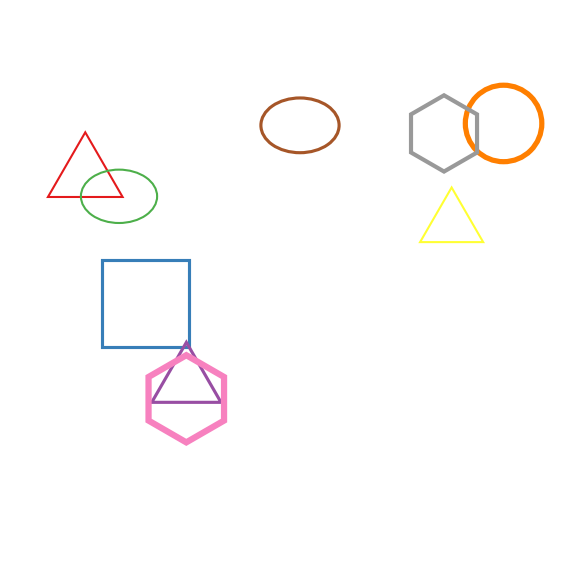[{"shape": "triangle", "thickness": 1, "radius": 0.37, "center": [0.148, 0.695]}, {"shape": "square", "thickness": 1.5, "radius": 0.38, "center": [0.251, 0.473]}, {"shape": "oval", "thickness": 1, "radius": 0.33, "center": [0.206, 0.659]}, {"shape": "triangle", "thickness": 1.5, "radius": 0.35, "center": [0.323, 0.337]}, {"shape": "circle", "thickness": 2.5, "radius": 0.33, "center": [0.872, 0.785]}, {"shape": "triangle", "thickness": 1, "radius": 0.32, "center": [0.782, 0.611]}, {"shape": "oval", "thickness": 1.5, "radius": 0.34, "center": [0.519, 0.782]}, {"shape": "hexagon", "thickness": 3, "radius": 0.38, "center": [0.323, 0.309]}, {"shape": "hexagon", "thickness": 2, "radius": 0.33, "center": [0.769, 0.768]}]